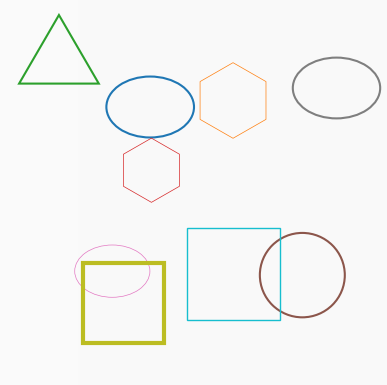[{"shape": "oval", "thickness": 1.5, "radius": 0.57, "center": [0.388, 0.722]}, {"shape": "hexagon", "thickness": 0.5, "radius": 0.49, "center": [0.601, 0.739]}, {"shape": "triangle", "thickness": 1.5, "radius": 0.59, "center": [0.152, 0.842]}, {"shape": "hexagon", "thickness": 0.5, "radius": 0.42, "center": [0.391, 0.558]}, {"shape": "circle", "thickness": 1.5, "radius": 0.55, "center": [0.78, 0.285]}, {"shape": "oval", "thickness": 0.5, "radius": 0.49, "center": [0.29, 0.296]}, {"shape": "oval", "thickness": 1.5, "radius": 0.56, "center": [0.868, 0.771]}, {"shape": "square", "thickness": 3, "radius": 0.52, "center": [0.318, 0.213]}, {"shape": "square", "thickness": 1, "radius": 0.6, "center": [0.602, 0.289]}]